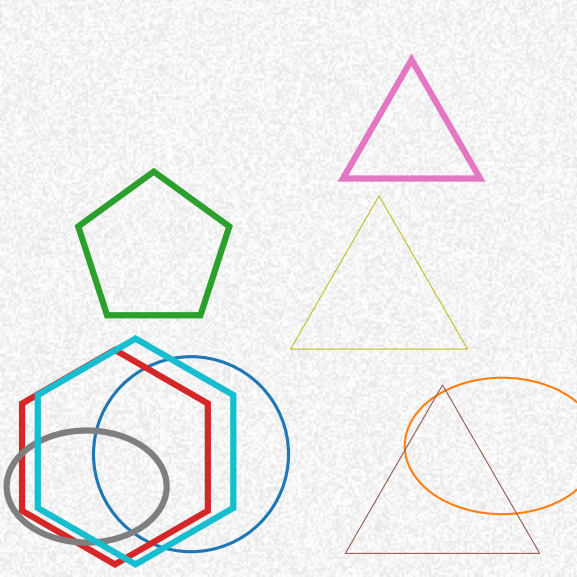[{"shape": "circle", "thickness": 1.5, "radius": 0.84, "center": [0.331, 0.213]}, {"shape": "oval", "thickness": 1, "radius": 0.84, "center": [0.87, 0.227]}, {"shape": "pentagon", "thickness": 3, "radius": 0.69, "center": [0.266, 0.564]}, {"shape": "hexagon", "thickness": 3, "radius": 0.93, "center": [0.199, 0.208]}, {"shape": "triangle", "thickness": 0.5, "radius": 0.97, "center": [0.766, 0.138]}, {"shape": "triangle", "thickness": 3, "radius": 0.69, "center": [0.713, 0.759]}, {"shape": "oval", "thickness": 3, "radius": 0.69, "center": [0.15, 0.157]}, {"shape": "triangle", "thickness": 0.5, "radius": 0.88, "center": [0.656, 0.483]}, {"shape": "hexagon", "thickness": 3, "radius": 0.98, "center": [0.235, 0.217]}]